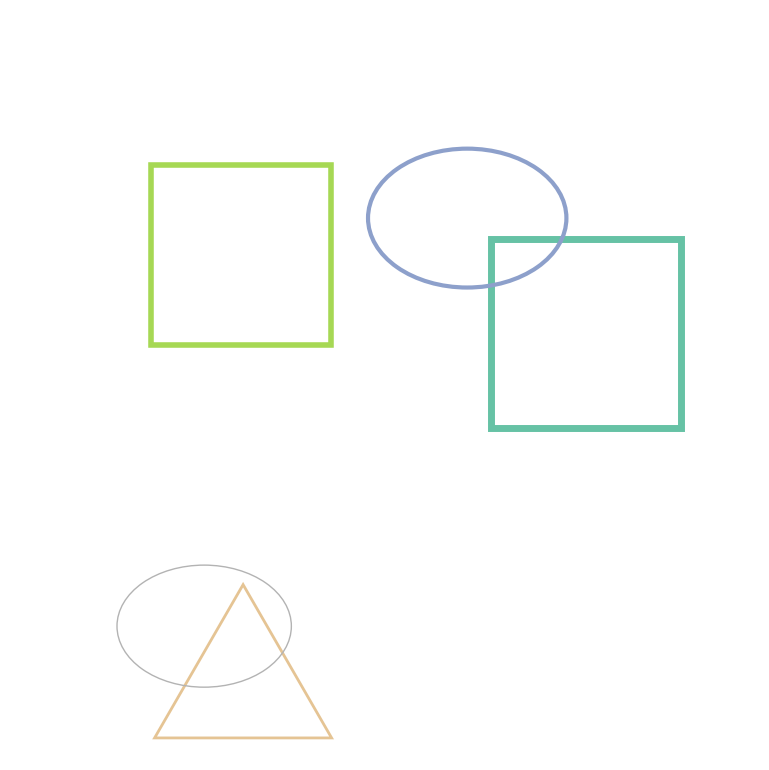[{"shape": "square", "thickness": 2.5, "radius": 0.62, "center": [0.761, 0.567]}, {"shape": "oval", "thickness": 1.5, "radius": 0.64, "center": [0.607, 0.717]}, {"shape": "square", "thickness": 2, "radius": 0.59, "center": [0.313, 0.669]}, {"shape": "triangle", "thickness": 1, "radius": 0.66, "center": [0.316, 0.108]}, {"shape": "oval", "thickness": 0.5, "radius": 0.57, "center": [0.265, 0.187]}]